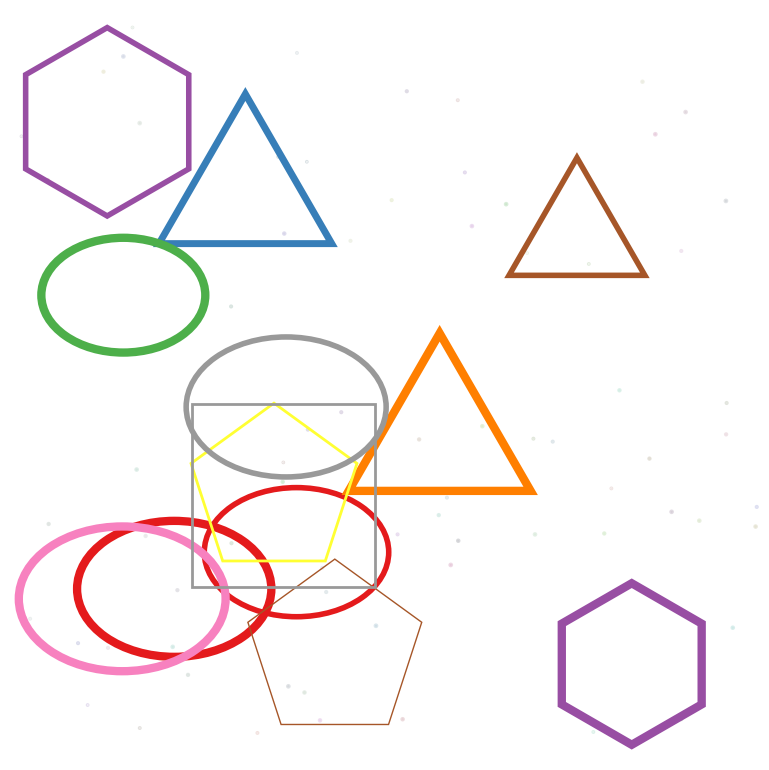[{"shape": "oval", "thickness": 3, "radius": 0.63, "center": [0.226, 0.235]}, {"shape": "oval", "thickness": 2, "radius": 0.6, "center": [0.385, 0.283]}, {"shape": "triangle", "thickness": 2.5, "radius": 0.65, "center": [0.319, 0.748]}, {"shape": "oval", "thickness": 3, "radius": 0.53, "center": [0.16, 0.617]}, {"shape": "hexagon", "thickness": 3, "radius": 0.52, "center": [0.82, 0.138]}, {"shape": "hexagon", "thickness": 2, "radius": 0.61, "center": [0.139, 0.842]}, {"shape": "triangle", "thickness": 3, "radius": 0.68, "center": [0.571, 0.431]}, {"shape": "pentagon", "thickness": 1, "radius": 0.57, "center": [0.356, 0.363]}, {"shape": "triangle", "thickness": 2, "radius": 0.51, "center": [0.749, 0.693]}, {"shape": "pentagon", "thickness": 0.5, "radius": 0.59, "center": [0.435, 0.155]}, {"shape": "oval", "thickness": 3, "radius": 0.67, "center": [0.159, 0.222]}, {"shape": "oval", "thickness": 2, "radius": 0.65, "center": [0.372, 0.471]}, {"shape": "square", "thickness": 1, "radius": 0.6, "center": [0.368, 0.356]}]